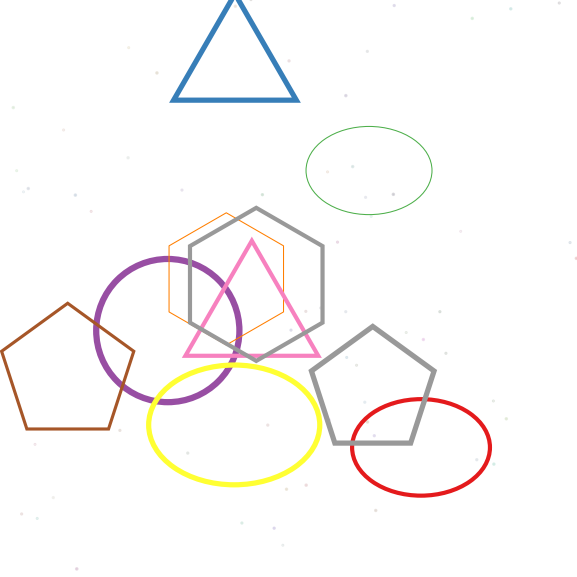[{"shape": "oval", "thickness": 2, "radius": 0.6, "center": [0.729, 0.224]}, {"shape": "triangle", "thickness": 2.5, "radius": 0.61, "center": [0.407, 0.887]}, {"shape": "oval", "thickness": 0.5, "radius": 0.55, "center": [0.639, 0.704]}, {"shape": "circle", "thickness": 3, "radius": 0.62, "center": [0.291, 0.427]}, {"shape": "hexagon", "thickness": 0.5, "radius": 0.57, "center": [0.392, 0.516]}, {"shape": "oval", "thickness": 2.5, "radius": 0.74, "center": [0.406, 0.263]}, {"shape": "pentagon", "thickness": 1.5, "radius": 0.6, "center": [0.117, 0.354]}, {"shape": "triangle", "thickness": 2, "radius": 0.66, "center": [0.436, 0.449]}, {"shape": "hexagon", "thickness": 2, "radius": 0.66, "center": [0.444, 0.507]}, {"shape": "pentagon", "thickness": 2.5, "radius": 0.56, "center": [0.645, 0.322]}]